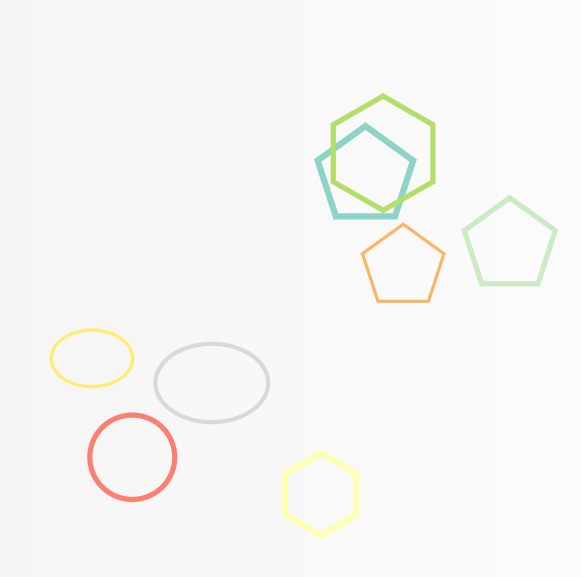[{"shape": "pentagon", "thickness": 3, "radius": 0.43, "center": [0.629, 0.694]}, {"shape": "hexagon", "thickness": 3, "radius": 0.36, "center": [0.552, 0.143]}, {"shape": "circle", "thickness": 2.5, "radius": 0.37, "center": [0.228, 0.207]}, {"shape": "pentagon", "thickness": 1.5, "radius": 0.37, "center": [0.694, 0.537]}, {"shape": "hexagon", "thickness": 2.5, "radius": 0.49, "center": [0.659, 0.734]}, {"shape": "oval", "thickness": 2, "radius": 0.48, "center": [0.364, 0.336]}, {"shape": "pentagon", "thickness": 2.5, "radius": 0.41, "center": [0.877, 0.574]}, {"shape": "oval", "thickness": 1.5, "radius": 0.35, "center": [0.158, 0.379]}]